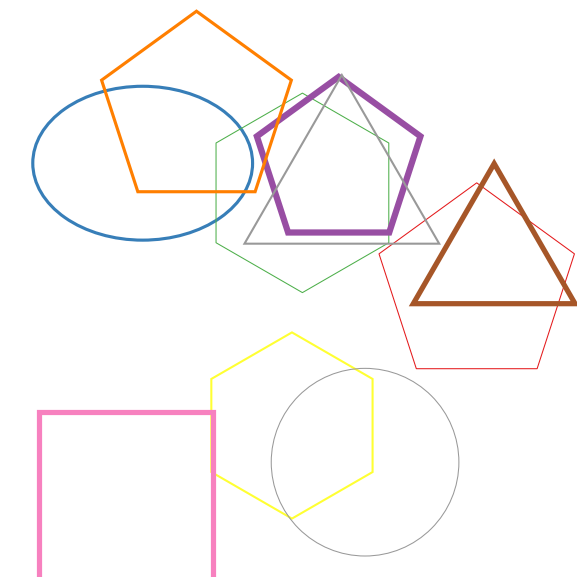[{"shape": "pentagon", "thickness": 0.5, "radius": 0.89, "center": [0.825, 0.505]}, {"shape": "oval", "thickness": 1.5, "radius": 0.95, "center": [0.247, 0.717]}, {"shape": "hexagon", "thickness": 0.5, "radius": 0.86, "center": [0.524, 0.665]}, {"shape": "pentagon", "thickness": 3, "radius": 0.74, "center": [0.586, 0.717]}, {"shape": "pentagon", "thickness": 1.5, "radius": 0.86, "center": [0.34, 0.807]}, {"shape": "hexagon", "thickness": 1, "radius": 0.81, "center": [0.506, 0.262]}, {"shape": "triangle", "thickness": 2.5, "radius": 0.81, "center": [0.856, 0.554]}, {"shape": "square", "thickness": 2.5, "radius": 0.75, "center": [0.218, 0.134]}, {"shape": "triangle", "thickness": 1, "radius": 0.97, "center": [0.592, 0.675]}, {"shape": "circle", "thickness": 0.5, "radius": 0.81, "center": [0.632, 0.199]}]